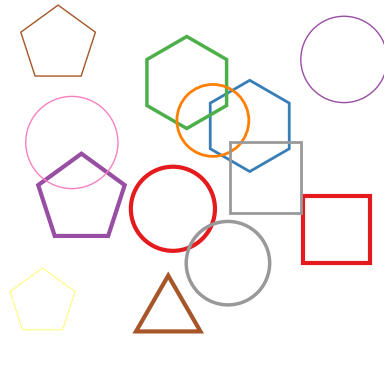[{"shape": "square", "thickness": 3, "radius": 0.43, "center": [0.875, 0.405]}, {"shape": "circle", "thickness": 3, "radius": 0.55, "center": [0.449, 0.458]}, {"shape": "hexagon", "thickness": 2, "radius": 0.59, "center": [0.649, 0.673]}, {"shape": "hexagon", "thickness": 2.5, "radius": 0.6, "center": [0.485, 0.786]}, {"shape": "circle", "thickness": 1, "radius": 0.56, "center": [0.893, 0.846]}, {"shape": "pentagon", "thickness": 3, "radius": 0.59, "center": [0.212, 0.483]}, {"shape": "circle", "thickness": 2, "radius": 0.47, "center": [0.553, 0.687]}, {"shape": "pentagon", "thickness": 0.5, "radius": 0.44, "center": [0.11, 0.215]}, {"shape": "pentagon", "thickness": 1, "radius": 0.51, "center": [0.151, 0.885]}, {"shape": "triangle", "thickness": 3, "radius": 0.48, "center": [0.437, 0.187]}, {"shape": "circle", "thickness": 1, "radius": 0.6, "center": [0.187, 0.63]}, {"shape": "square", "thickness": 2, "radius": 0.46, "center": [0.69, 0.539]}, {"shape": "circle", "thickness": 2.5, "radius": 0.54, "center": [0.592, 0.316]}]